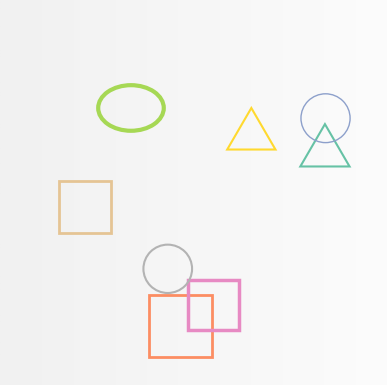[{"shape": "triangle", "thickness": 1.5, "radius": 0.37, "center": [0.839, 0.604]}, {"shape": "square", "thickness": 2, "radius": 0.4, "center": [0.465, 0.152]}, {"shape": "circle", "thickness": 1, "radius": 0.32, "center": [0.84, 0.693]}, {"shape": "square", "thickness": 2.5, "radius": 0.33, "center": [0.551, 0.208]}, {"shape": "oval", "thickness": 3, "radius": 0.42, "center": [0.338, 0.72]}, {"shape": "triangle", "thickness": 1.5, "radius": 0.36, "center": [0.649, 0.648]}, {"shape": "square", "thickness": 2, "radius": 0.34, "center": [0.22, 0.463]}, {"shape": "circle", "thickness": 1.5, "radius": 0.31, "center": [0.433, 0.302]}]